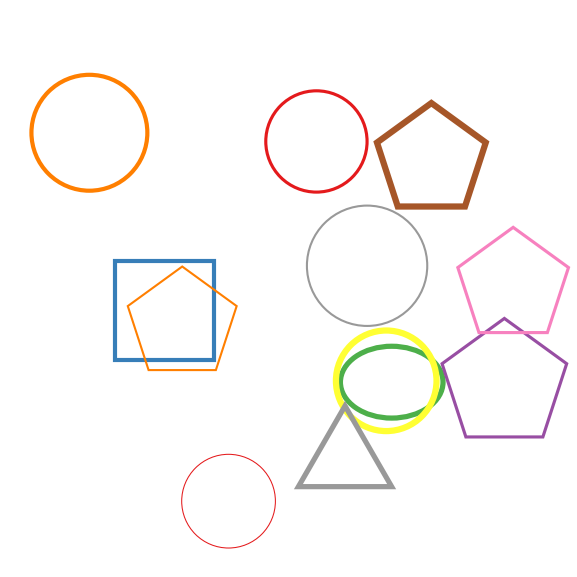[{"shape": "circle", "thickness": 1.5, "radius": 0.44, "center": [0.548, 0.754]}, {"shape": "circle", "thickness": 0.5, "radius": 0.41, "center": [0.396, 0.131]}, {"shape": "square", "thickness": 2, "radius": 0.43, "center": [0.285, 0.461]}, {"shape": "oval", "thickness": 2.5, "radius": 0.44, "center": [0.678, 0.337]}, {"shape": "pentagon", "thickness": 1.5, "radius": 0.57, "center": [0.873, 0.334]}, {"shape": "pentagon", "thickness": 1, "radius": 0.5, "center": [0.316, 0.438]}, {"shape": "circle", "thickness": 2, "radius": 0.5, "center": [0.155, 0.769]}, {"shape": "circle", "thickness": 3, "radius": 0.44, "center": [0.669, 0.34]}, {"shape": "pentagon", "thickness": 3, "radius": 0.5, "center": [0.747, 0.722]}, {"shape": "pentagon", "thickness": 1.5, "radius": 0.5, "center": [0.889, 0.505]}, {"shape": "triangle", "thickness": 2.5, "radius": 0.47, "center": [0.597, 0.203]}, {"shape": "circle", "thickness": 1, "radius": 0.52, "center": [0.636, 0.539]}]